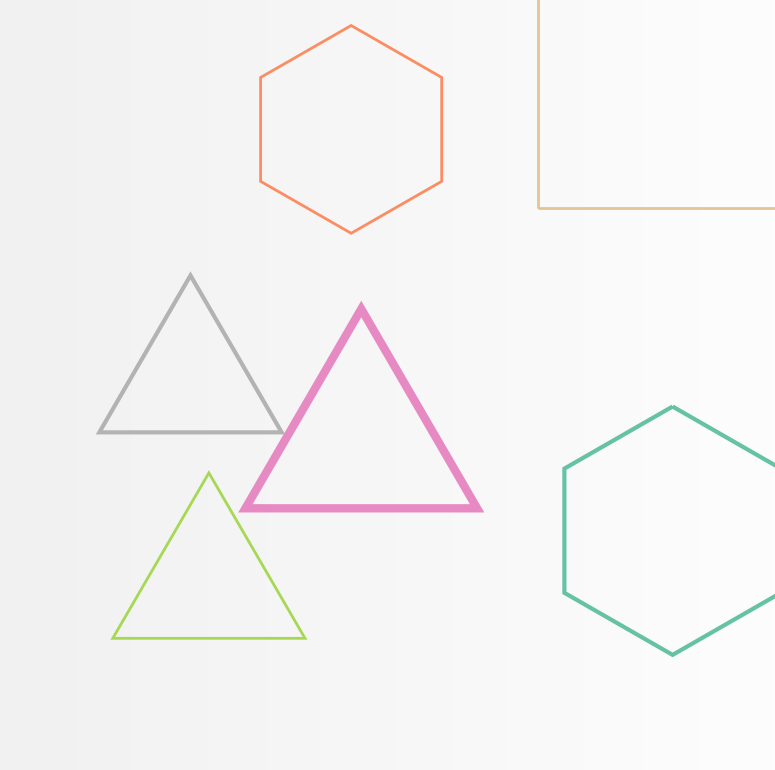[{"shape": "hexagon", "thickness": 1.5, "radius": 0.81, "center": [0.868, 0.311]}, {"shape": "hexagon", "thickness": 1, "radius": 0.67, "center": [0.453, 0.832]}, {"shape": "triangle", "thickness": 3, "radius": 0.86, "center": [0.466, 0.426]}, {"shape": "triangle", "thickness": 1, "radius": 0.72, "center": [0.27, 0.243]}, {"shape": "square", "thickness": 1, "radius": 0.8, "center": [0.853, 0.89]}, {"shape": "triangle", "thickness": 1.5, "radius": 0.68, "center": [0.246, 0.506]}]